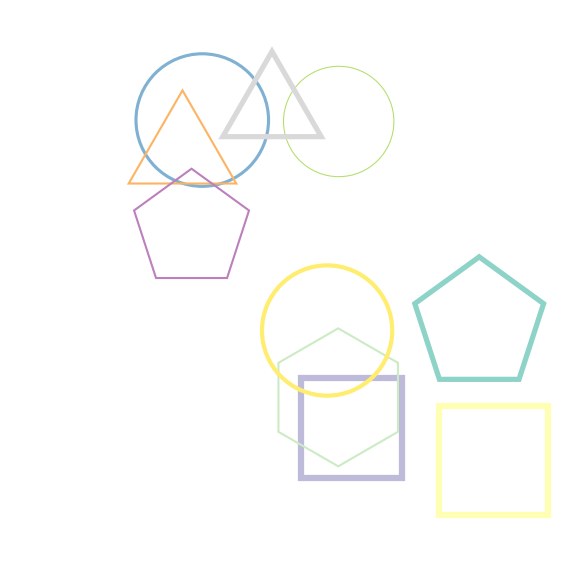[{"shape": "pentagon", "thickness": 2.5, "radius": 0.59, "center": [0.83, 0.437]}, {"shape": "square", "thickness": 3, "radius": 0.47, "center": [0.854, 0.202]}, {"shape": "square", "thickness": 3, "radius": 0.44, "center": [0.608, 0.258]}, {"shape": "circle", "thickness": 1.5, "radius": 0.57, "center": [0.35, 0.791]}, {"shape": "triangle", "thickness": 1, "radius": 0.54, "center": [0.316, 0.735]}, {"shape": "circle", "thickness": 0.5, "radius": 0.48, "center": [0.587, 0.789]}, {"shape": "triangle", "thickness": 2.5, "radius": 0.49, "center": [0.471, 0.812]}, {"shape": "pentagon", "thickness": 1, "radius": 0.52, "center": [0.332, 0.602]}, {"shape": "hexagon", "thickness": 1, "radius": 0.6, "center": [0.586, 0.311]}, {"shape": "circle", "thickness": 2, "radius": 0.56, "center": [0.566, 0.427]}]